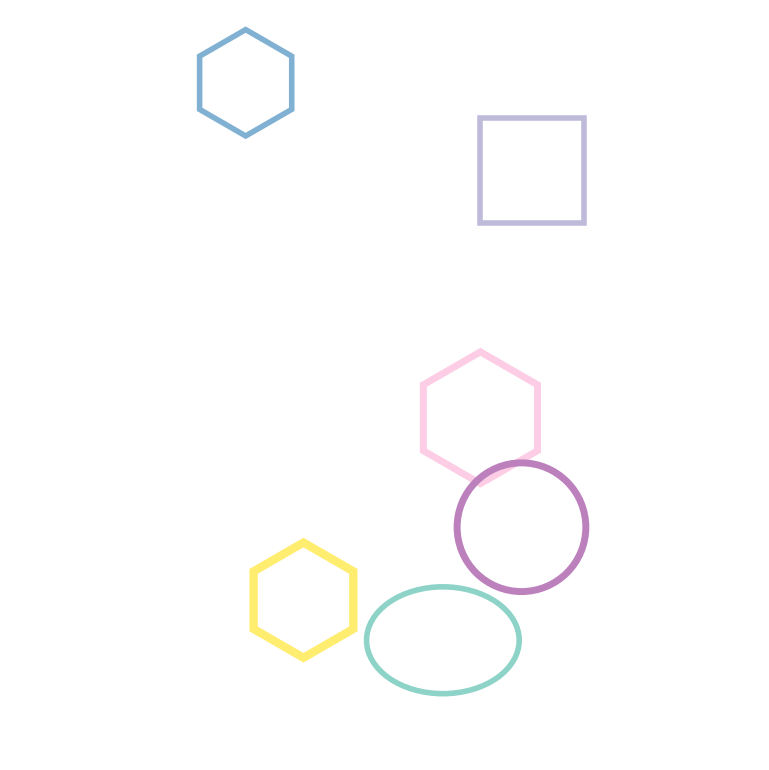[{"shape": "oval", "thickness": 2, "radius": 0.5, "center": [0.575, 0.169]}, {"shape": "square", "thickness": 2, "radius": 0.34, "center": [0.691, 0.779]}, {"shape": "hexagon", "thickness": 2, "radius": 0.35, "center": [0.319, 0.892]}, {"shape": "hexagon", "thickness": 2.5, "radius": 0.43, "center": [0.624, 0.457]}, {"shape": "circle", "thickness": 2.5, "radius": 0.42, "center": [0.677, 0.315]}, {"shape": "hexagon", "thickness": 3, "radius": 0.37, "center": [0.394, 0.221]}]